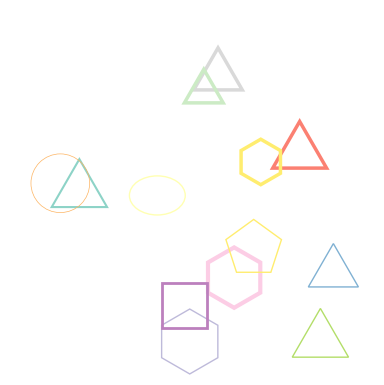[{"shape": "triangle", "thickness": 1.5, "radius": 0.42, "center": [0.206, 0.504]}, {"shape": "oval", "thickness": 1, "radius": 0.36, "center": [0.409, 0.492]}, {"shape": "hexagon", "thickness": 1, "radius": 0.42, "center": [0.493, 0.113]}, {"shape": "triangle", "thickness": 2.5, "radius": 0.4, "center": [0.778, 0.604]}, {"shape": "triangle", "thickness": 1, "radius": 0.38, "center": [0.866, 0.292]}, {"shape": "circle", "thickness": 0.5, "radius": 0.38, "center": [0.157, 0.524]}, {"shape": "triangle", "thickness": 1, "radius": 0.42, "center": [0.832, 0.114]}, {"shape": "hexagon", "thickness": 3, "radius": 0.39, "center": [0.608, 0.279]}, {"shape": "triangle", "thickness": 2.5, "radius": 0.36, "center": [0.566, 0.803]}, {"shape": "square", "thickness": 2, "radius": 0.29, "center": [0.479, 0.207]}, {"shape": "triangle", "thickness": 2.5, "radius": 0.29, "center": [0.529, 0.762]}, {"shape": "hexagon", "thickness": 2.5, "radius": 0.3, "center": [0.677, 0.579]}, {"shape": "pentagon", "thickness": 1, "radius": 0.38, "center": [0.659, 0.354]}]